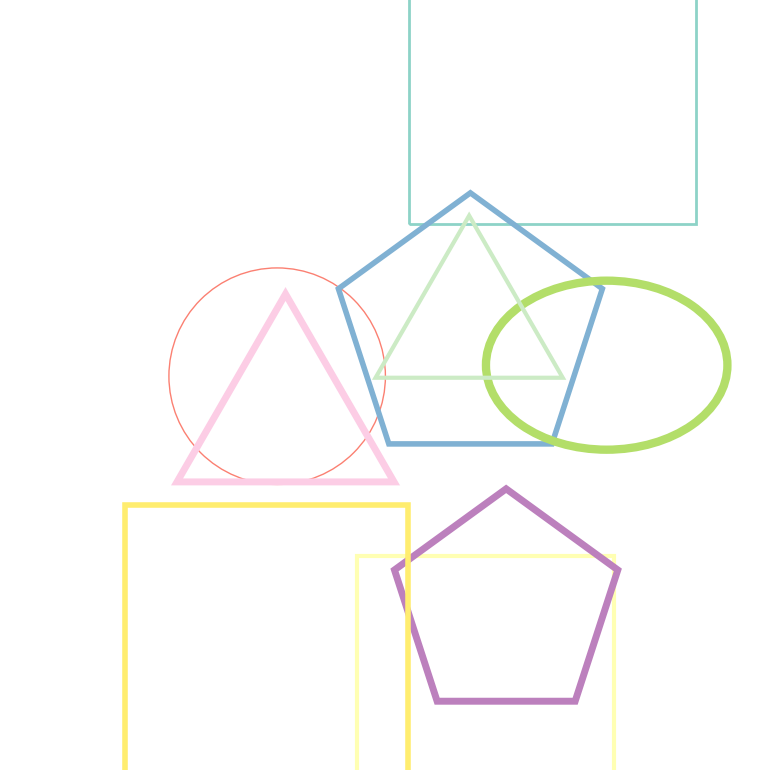[{"shape": "square", "thickness": 1, "radius": 0.93, "center": [0.717, 0.895]}, {"shape": "square", "thickness": 1.5, "radius": 0.83, "center": [0.631, 0.111]}, {"shape": "circle", "thickness": 0.5, "radius": 0.7, "center": [0.36, 0.511]}, {"shape": "pentagon", "thickness": 2, "radius": 0.9, "center": [0.611, 0.569]}, {"shape": "oval", "thickness": 3, "radius": 0.78, "center": [0.788, 0.526]}, {"shape": "triangle", "thickness": 2.5, "radius": 0.81, "center": [0.371, 0.455]}, {"shape": "pentagon", "thickness": 2.5, "radius": 0.76, "center": [0.657, 0.213]}, {"shape": "triangle", "thickness": 1.5, "radius": 0.7, "center": [0.609, 0.58]}, {"shape": "square", "thickness": 2, "radius": 0.92, "center": [0.346, 0.161]}]